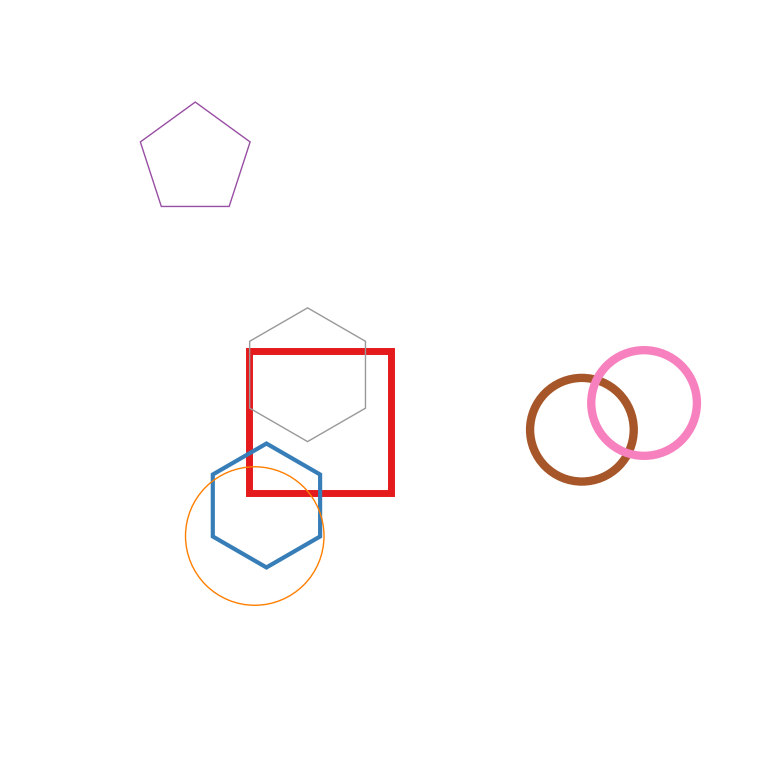[{"shape": "square", "thickness": 2.5, "radius": 0.46, "center": [0.416, 0.452]}, {"shape": "hexagon", "thickness": 1.5, "radius": 0.4, "center": [0.346, 0.344]}, {"shape": "pentagon", "thickness": 0.5, "radius": 0.37, "center": [0.254, 0.793]}, {"shape": "circle", "thickness": 0.5, "radius": 0.45, "center": [0.331, 0.304]}, {"shape": "circle", "thickness": 3, "radius": 0.34, "center": [0.756, 0.442]}, {"shape": "circle", "thickness": 3, "radius": 0.34, "center": [0.836, 0.477]}, {"shape": "hexagon", "thickness": 0.5, "radius": 0.43, "center": [0.399, 0.513]}]